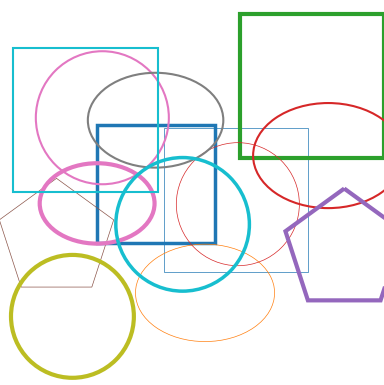[{"shape": "square", "thickness": 2.5, "radius": 0.77, "center": [0.405, 0.521]}, {"shape": "square", "thickness": 0.5, "radius": 0.93, "center": [0.613, 0.481]}, {"shape": "oval", "thickness": 0.5, "radius": 0.9, "center": [0.533, 0.239]}, {"shape": "square", "thickness": 3, "radius": 0.94, "center": [0.81, 0.777]}, {"shape": "circle", "thickness": 0.5, "radius": 0.8, "center": [0.618, 0.47]}, {"shape": "oval", "thickness": 1.5, "radius": 0.97, "center": [0.852, 0.596]}, {"shape": "pentagon", "thickness": 3, "radius": 0.8, "center": [0.894, 0.35]}, {"shape": "pentagon", "thickness": 0.5, "radius": 0.78, "center": [0.147, 0.381]}, {"shape": "oval", "thickness": 3, "radius": 0.75, "center": [0.252, 0.472]}, {"shape": "circle", "thickness": 1.5, "radius": 0.86, "center": [0.266, 0.694]}, {"shape": "oval", "thickness": 1.5, "radius": 0.88, "center": [0.404, 0.688]}, {"shape": "circle", "thickness": 3, "radius": 0.8, "center": [0.188, 0.178]}, {"shape": "circle", "thickness": 2.5, "radius": 0.87, "center": [0.474, 0.417]}, {"shape": "square", "thickness": 1.5, "radius": 0.94, "center": [0.222, 0.689]}]